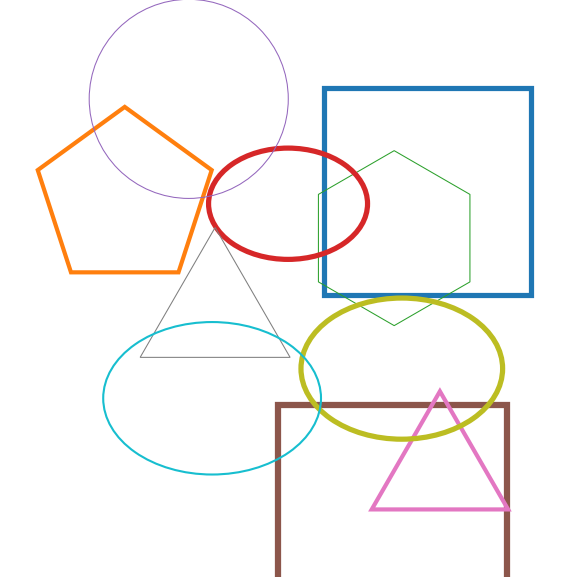[{"shape": "square", "thickness": 2.5, "radius": 0.89, "center": [0.74, 0.667]}, {"shape": "pentagon", "thickness": 2, "radius": 0.79, "center": [0.216, 0.656]}, {"shape": "hexagon", "thickness": 0.5, "radius": 0.76, "center": [0.683, 0.587]}, {"shape": "oval", "thickness": 2.5, "radius": 0.69, "center": [0.499, 0.646]}, {"shape": "circle", "thickness": 0.5, "radius": 0.86, "center": [0.327, 0.828]}, {"shape": "square", "thickness": 3, "radius": 0.99, "center": [0.68, 0.1]}, {"shape": "triangle", "thickness": 2, "radius": 0.68, "center": [0.762, 0.185]}, {"shape": "triangle", "thickness": 0.5, "radius": 0.75, "center": [0.373, 0.455]}, {"shape": "oval", "thickness": 2.5, "radius": 0.87, "center": [0.696, 0.361]}, {"shape": "oval", "thickness": 1, "radius": 0.94, "center": [0.367, 0.309]}]